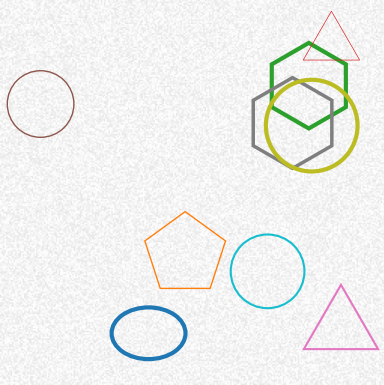[{"shape": "oval", "thickness": 3, "radius": 0.48, "center": [0.386, 0.134]}, {"shape": "pentagon", "thickness": 1, "radius": 0.55, "center": [0.481, 0.34]}, {"shape": "hexagon", "thickness": 3, "radius": 0.56, "center": [0.802, 0.777]}, {"shape": "triangle", "thickness": 0.5, "radius": 0.42, "center": [0.861, 0.886]}, {"shape": "circle", "thickness": 1, "radius": 0.43, "center": [0.105, 0.73]}, {"shape": "triangle", "thickness": 1.5, "radius": 0.56, "center": [0.886, 0.149]}, {"shape": "hexagon", "thickness": 2.5, "radius": 0.59, "center": [0.76, 0.68]}, {"shape": "circle", "thickness": 3, "radius": 0.6, "center": [0.81, 0.674]}, {"shape": "circle", "thickness": 1.5, "radius": 0.48, "center": [0.695, 0.295]}]